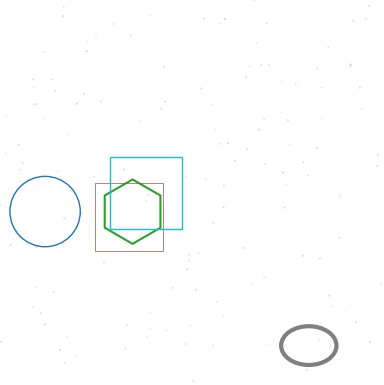[{"shape": "circle", "thickness": 1, "radius": 0.46, "center": [0.117, 0.451]}, {"shape": "hexagon", "thickness": 1.5, "radius": 0.42, "center": [0.344, 0.45]}, {"shape": "square", "thickness": 0.5, "radius": 0.44, "center": [0.334, 0.436]}, {"shape": "oval", "thickness": 3, "radius": 0.36, "center": [0.802, 0.102]}, {"shape": "square", "thickness": 1, "radius": 0.47, "center": [0.379, 0.498]}]